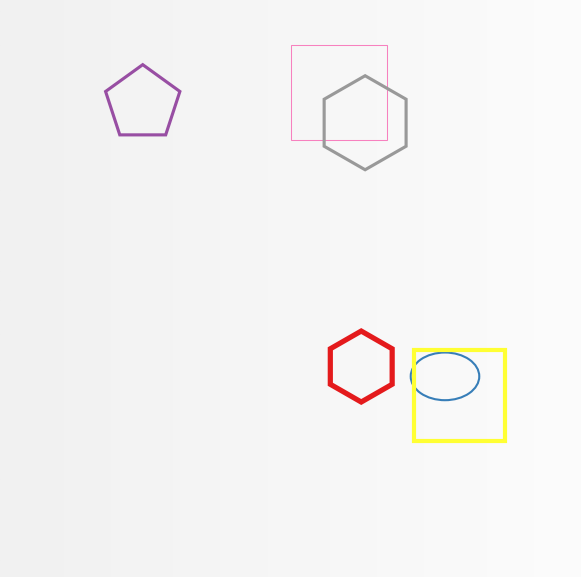[{"shape": "hexagon", "thickness": 2.5, "radius": 0.31, "center": [0.621, 0.364]}, {"shape": "oval", "thickness": 1, "radius": 0.29, "center": [0.766, 0.347]}, {"shape": "pentagon", "thickness": 1.5, "radius": 0.34, "center": [0.246, 0.82]}, {"shape": "square", "thickness": 2, "radius": 0.39, "center": [0.79, 0.314]}, {"shape": "square", "thickness": 0.5, "radius": 0.41, "center": [0.583, 0.839]}, {"shape": "hexagon", "thickness": 1.5, "radius": 0.41, "center": [0.628, 0.787]}]